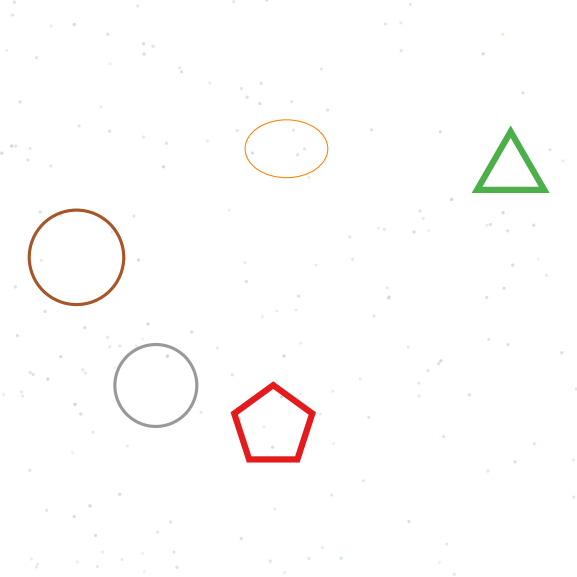[{"shape": "pentagon", "thickness": 3, "radius": 0.36, "center": [0.473, 0.261]}, {"shape": "triangle", "thickness": 3, "radius": 0.34, "center": [0.884, 0.704]}, {"shape": "oval", "thickness": 0.5, "radius": 0.36, "center": [0.496, 0.742]}, {"shape": "circle", "thickness": 1.5, "radius": 0.41, "center": [0.132, 0.554]}, {"shape": "circle", "thickness": 1.5, "radius": 0.35, "center": [0.27, 0.332]}]